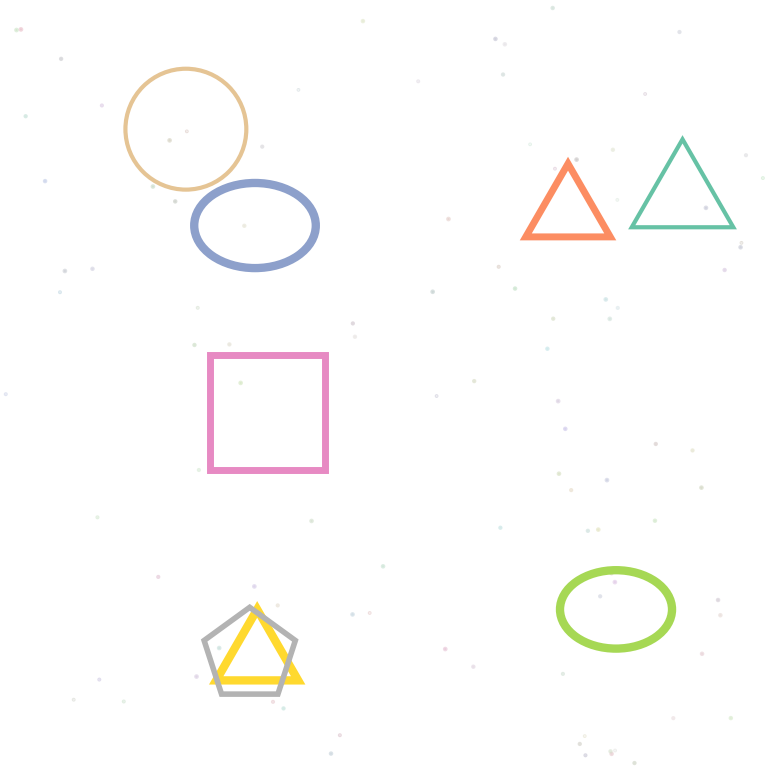[{"shape": "triangle", "thickness": 1.5, "radius": 0.38, "center": [0.886, 0.743]}, {"shape": "triangle", "thickness": 2.5, "radius": 0.32, "center": [0.738, 0.724]}, {"shape": "oval", "thickness": 3, "radius": 0.39, "center": [0.331, 0.707]}, {"shape": "square", "thickness": 2.5, "radius": 0.37, "center": [0.347, 0.464]}, {"shape": "oval", "thickness": 3, "radius": 0.36, "center": [0.8, 0.209]}, {"shape": "triangle", "thickness": 3, "radius": 0.31, "center": [0.334, 0.147]}, {"shape": "circle", "thickness": 1.5, "radius": 0.39, "center": [0.241, 0.832]}, {"shape": "pentagon", "thickness": 2, "radius": 0.31, "center": [0.324, 0.149]}]